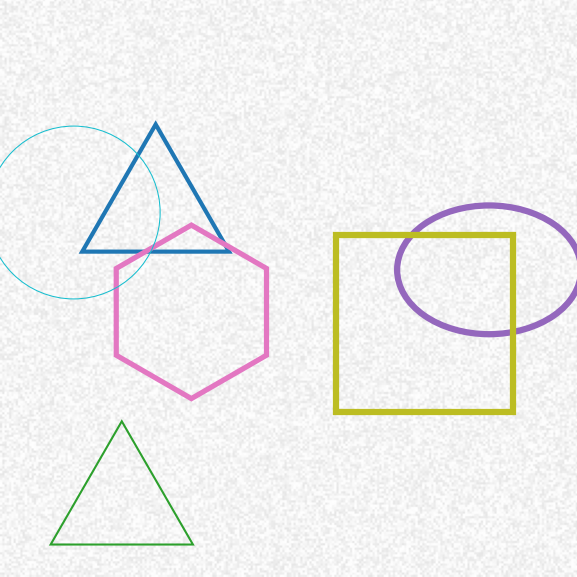[{"shape": "triangle", "thickness": 2, "radius": 0.73, "center": [0.27, 0.637]}, {"shape": "triangle", "thickness": 1, "radius": 0.71, "center": [0.211, 0.127]}, {"shape": "oval", "thickness": 3, "radius": 0.8, "center": [0.847, 0.532]}, {"shape": "hexagon", "thickness": 2.5, "radius": 0.75, "center": [0.331, 0.459]}, {"shape": "square", "thickness": 3, "radius": 0.77, "center": [0.735, 0.439]}, {"shape": "circle", "thickness": 0.5, "radius": 0.75, "center": [0.128, 0.631]}]